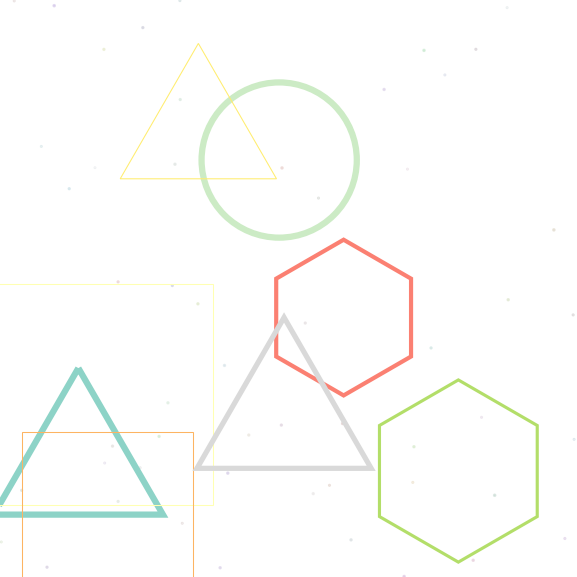[{"shape": "triangle", "thickness": 3, "radius": 0.85, "center": [0.136, 0.193]}, {"shape": "square", "thickness": 0.5, "radius": 0.96, "center": [0.177, 0.317]}, {"shape": "hexagon", "thickness": 2, "radius": 0.67, "center": [0.595, 0.449]}, {"shape": "square", "thickness": 0.5, "radius": 0.74, "center": [0.186, 0.103]}, {"shape": "hexagon", "thickness": 1.5, "radius": 0.79, "center": [0.794, 0.184]}, {"shape": "triangle", "thickness": 2.5, "radius": 0.87, "center": [0.492, 0.275]}, {"shape": "circle", "thickness": 3, "radius": 0.67, "center": [0.483, 0.722]}, {"shape": "triangle", "thickness": 0.5, "radius": 0.78, "center": [0.343, 0.768]}]